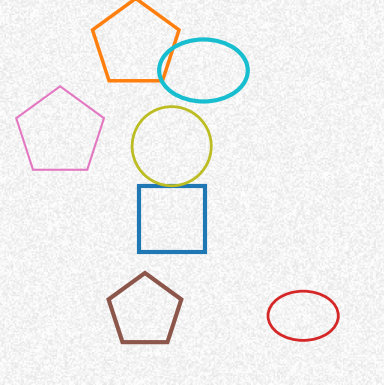[{"shape": "square", "thickness": 3, "radius": 0.43, "center": [0.446, 0.43]}, {"shape": "pentagon", "thickness": 2.5, "radius": 0.59, "center": [0.353, 0.886]}, {"shape": "oval", "thickness": 2, "radius": 0.46, "center": [0.787, 0.18]}, {"shape": "pentagon", "thickness": 3, "radius": 0.5, "center": [0.377, 0.192]}, {"shape": "pentagon", "thickness": 1.5, "radius": 0.6, "center": [0.156, 0.656]}, {"shape": "circle", "thickness": 2, "radius": 0.51, "center": [0.446, 0.62]}, {"shape": "oval", "thickness": 3, "radius": 0.58, "center": [0.528, 0.817]}]